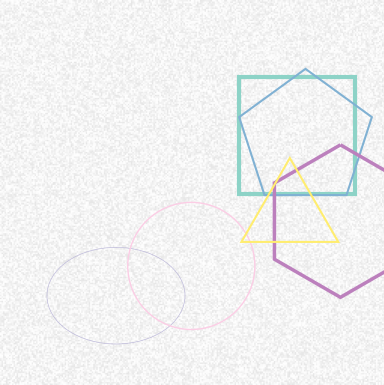[{"shape": "square", "thickness": 3, "radius": 0.76, "center": [0.772, 0.649]}, {"shape": "oval", "thickness": 0.5, "radius": 0.9, "center": [0.301, 0.232]}, {"shape": "pentagon", "thickness": 1.5, "radius": 0.91, "center": [0.793, 0.64]}, {"shape": "circle", "thickness": 1, "radius": 0.83, "center": [0.497, 0.309]}, {"shape": "hexagon", "thickness": 2.5, "radius": 0.99, "center": [0.884, 0.426]}, {"shape": "triangle", "thickness": 1.5, "radius": 0.73, "center": [0.753, 0.444]}]